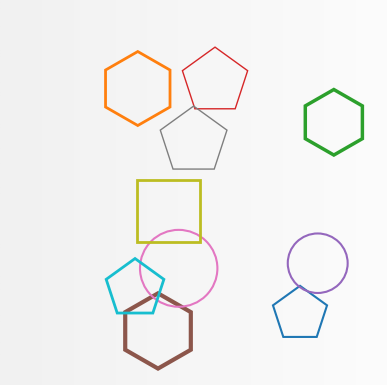[{"shape": "pentagon", "thickness": 1.5, "radius": 0.37, "center": [0.774, 0.184]}, {"shape": "hexagon", "thickness": 2, "radius": 0.48, "center": [0.356, 0.77]}, {"shape": "hexagon", "thickness": 2.5, "radius": 0.43, "center": [0.862, 0.682]}, {"shape": "pentagon", "thickness": 1, "radius": 0.44, "center": [0.555, 0.789]}, {"shape": "circle", "thickness": 1.5, "radius": 0.39, "center": [0.82, 0.316]}, {"shape": "hexagon", "thickness": 3, "radius": 0.49, "center": [0.408, 0.14]}, {"shape": "circle", "thickness": 1.5, "radius": 0.5, "center": [0.461, 0.303]}, {"shape": "pentagon", "thickness": 1, "radius": 0.45, "center": [0.5, 0.634]}, {"shape": "square", "thickness": 2, "radius": 0.4, "center": [0.435, 0.452]}, {"shape": "pentagon", "thickness": 2, "radius": 0.39, "center": [0.348, 0.25]}]